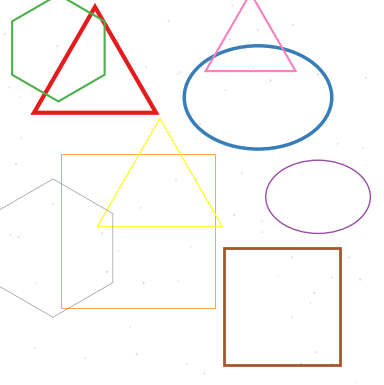[{"shape": "triangle", "thickness": 3, "radius": 0.92, "center": [0.247, 0.799]}, {"shape": "oval", "thickness": 2.5, "radius": 0.96, "center": [0.67, 0.747]}, {"shape": "hexagon", "thickness": 1.5, "radius": 0.69, "center": [0.152, 0.875]}, {"shape": "oval", "thickness": 1, "radius": 0.68, "center": [0.826, 0.489]}, {"shape": "square", "thickness": 0.5, "radius": 1.0, "center": [0.358, 0.4]}, {"shape": "triangle", "thickness": 1, "radius": 0.94, "center": [0.415, 0.505]}, {"shape": "square", "thickness": 2, "radius": 0.76, "center": [0.732, 0.203]}, {"shape": "triangle", "thickness": 1.5, "radius": 0.68, "center": [0.651, 0.883]}, {"shape": "hexagon", "thickness": 0.5, "radius": 0.9, "center": [0.138, 0.356]}]